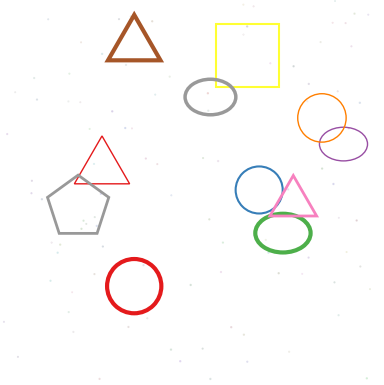[{"shape": "circle", "thickness": 3, "radius": 0.35, "center": [0.349, 0.257]}, {"shape": "triangle", "thickness": 1, "radius": 0.41, "center": [0.265, 0.564]}, {"shape": "circle", "thickness": 1.5, "radius": 0.31, "center": [0.673, 0.507]}, {"shape": "oval", "thickness": 3, "radius": 0.36, "center": [0.735, 0.395]}, {"shape": "oval", "thickness": 1, "radius": 0.31, "center": [0.892, 0.626]}, {"shape": "circle", "thickness": 1, "radius": 0.31, "center": [0.836, 0.694]}, {"shape": "square", "thickness": 1.5, "radius": 0.41, "center": [0.642, 0.856]}, {"shape": "triangle", "thickness": 3, "radius": 0.39, "center": [0.349, 0.883]}, {"shape": "triangle", "thickness": 2, "radius": 0.35, "center": [0.762, 0.474]}, {"shape": "pentagon", "thickness": 2, "radius": 0.42, "center": [0.203, 0.461]}, {"shape": "oval", "thickness": 2.5, "radius": 0.33, "center": [0.547, 0.748]}]